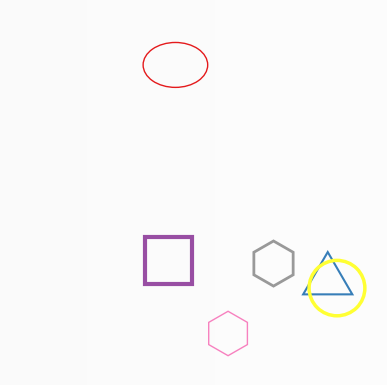[{"shape": "oval", "thickness": 1, "radius": 0.42, "center": [0.453, 0.831]}, {"shape": "triangle", "thickness": 1.5, "radius": 0.37, "center": [0.846, 0.272]}, {"shape": "square", "thickness": 3, "radius": 0.3, "center": [0.435, 0.323]}, {"shape": "circle", "thickness": 2.5, "radius": 0.36, "center": [0.87, 0.252]}, {"shape": "hexagon", "thickness": 1, "radius": 0.29, "center": [0.589, 0.134]}, {"shape": "hexagon", "thickness": 2, "radius": 0.29, "center": [0.706, 0.315]}]